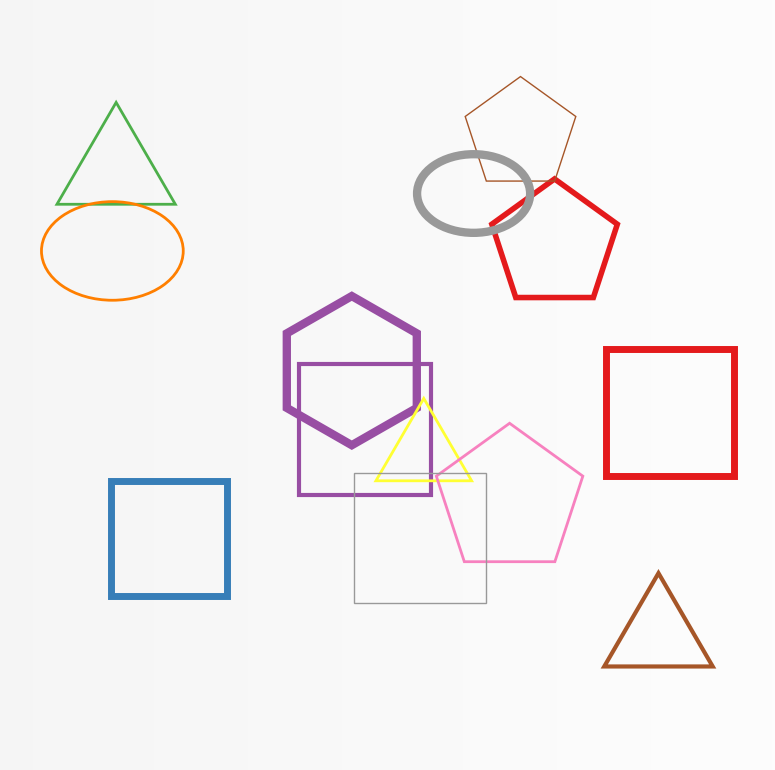[{"shape": "square", "thickness": 2.5, "radius": 0.41, "center": [0.864, 0.464]}, {"shape": "pentagon", "thickness": 2, "radius": 0.43, "center": [0.716, 0.682]}, {"shape": "square", "thickness": 2.5, "radius": 0.37, "center": [0.218, 0.301]}, {"shape": "triangle", "thickness": 1, "radius": 0.44, "center": [0.15, 0.779]}, {"shape": "square", "thickness": 1.5, "radius": 0.42, "center": [0.471, 0.442]}, {"shape": "hexagon", "thickness": 3, "radius": 0.48, "center": [0.454, 0.519]}, {"shape": "oval", "thickness": 1, "radius": 0.46, "center": [0.145, 0.674]}, {"shape": "triangle", "thickness": 1, "radius": 0.36, "center": [0.547, 0.411]}, {"shape": "triangle", "thickness": 1.5, "radius": 0.4, "center": [0.85, 0.175]}, {"shape": "pentagon", "thickness": 0.5, "radius": 0.38, "center": [0.672, 0.826]}, {"shape": "pentagon", "thickness": 1, "radius": 0.5, "center": [0.658, 0.351]}, {"shape": "square", "thickness": 0.5, "radius": 0.42, "center": [0.542, 0.301]}, {"shape": "oval", "thickness": 3, "radius": 0.36, "center": [0.611, 0.749]}]